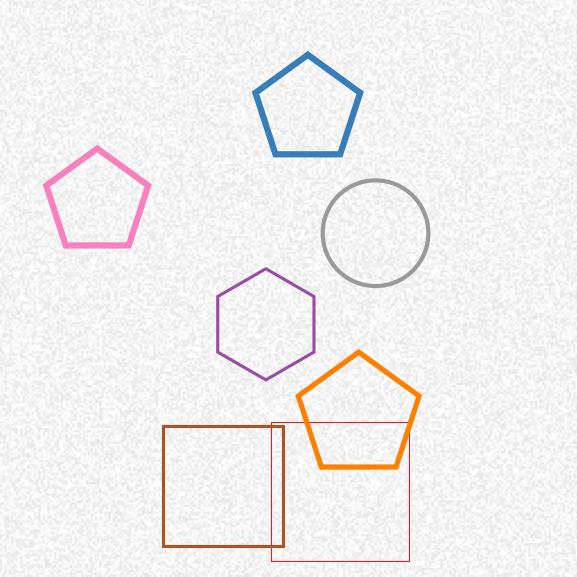[{"shape": "square", "thickness": 0.5, "radius": 0.6, "center": [0.589, 0.148]}, {"shape": "pentagon", "thickness": 3, "radius": 0.48, "center": [0.533, 0.809]}, {"shape": "hexagon", "thickness": 1.5, "radius": 0.48, "center": [0.46, 0.438]}, {"shape": "pentagon", "thickness": 2.5, "radius": 0.55, "center": [0.621, 0.279]}, {"shape": "square", "thickness": 1.5, "radius": 0.52, "center": [0.387, 0.157]}, {"shape": "pentagon", "thickness": 3, "radius": 0.46, "center": [0.168, 0.649]}, {"shape": "circle", "thickness": 2, "radius": 0.46, "center": [0.65, 0.595]}]